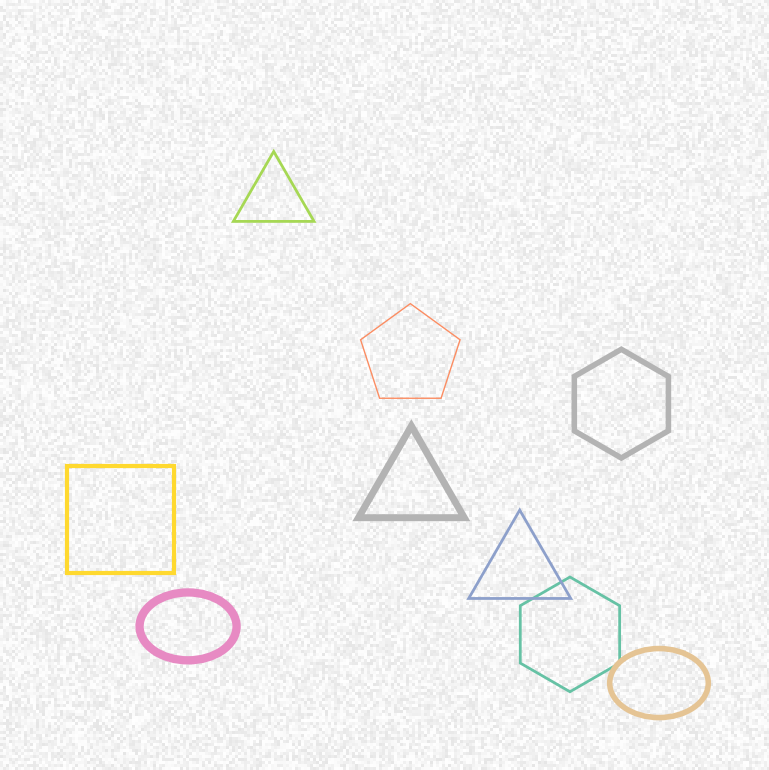[{"shape": "hexagon", "thickness": 1, "radius": 0.37, "center": [0.74, 0.176]}, {"shape": "pentagon", "thickness": 0.5, "radius": 0.34, "center": [0.533, 0.538]}, {"shape": "triangle", "thickness": 1, "radius": 0.38, "center": [0.675, 0.261]}, {"shape": "oval", "thickness": 3, "radius": 0.31, "center": [0.244, 0.187]}, {"shape": "triangle", "thickness": 1, "radius": 0.3, "center": [0.355, 0.743]}, {"shape": "square", "thickness": 1.5, "radius": 0.35, "center": [0.156, 0.325]}, {"shape": "oval", "thickness": 2, "radius": 0.32, "center": [0.856, 0.113]}, {"shape": "hexagon", "thickness": 2, "radius": 0.35, "center": [0.807, 0.476]}, {"shape": "triangle", "thickness": 2.5, "radius": 0.4, "center": [0.534, 0.367]}]